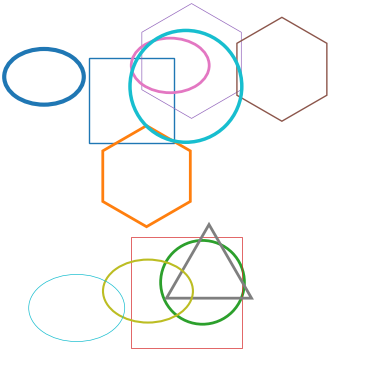[{"shape": "oval", "thickness": 3, "radius": 0.52, "center": [0.114, 0.8]}, {"shape": "square", "thickness": 1, "radius": 0.55, "center": [0.342, 0.74]}, {"shape": "hexagon", "thickness": 2, "radius": 0.66, "center": [0.381, 0.542]}, {"shape": "circle", "thickness": 2, "radius": 0.54, "center": [0.526, 0.267]}, {"shape": "square", "thickness": 0.5, "radius": 0.72, "center": [0.486, 0.241]}, {"shape": "hexagon", "thickness": 0.5, "radius": 0.75, "center": [0.498, 0.842]}, {"shape": "hexagon", "thickness": 1, "radius": 0.67, "center": [0.732, 0.82]}, {"shape": "oval", "thickness": 2, "radius": 0.51, "center": [0.442, 0.83]}, {"shape": "triangle", "thickness": 2, "radius": 0.64, "center": [0.543, 0.289]}, {"shape": "oval", "thickness": 1.5, "radius": 0.58, "center": [0.384, 0.244]}, {"shape": "circle", "thickness": 2.5, "radius": 0.73, "center": [0.483, 0.776]}, {"shape": "oval", "thickness": 0.5, "radius": 0.62, "center": [0.199, 0.2]}]